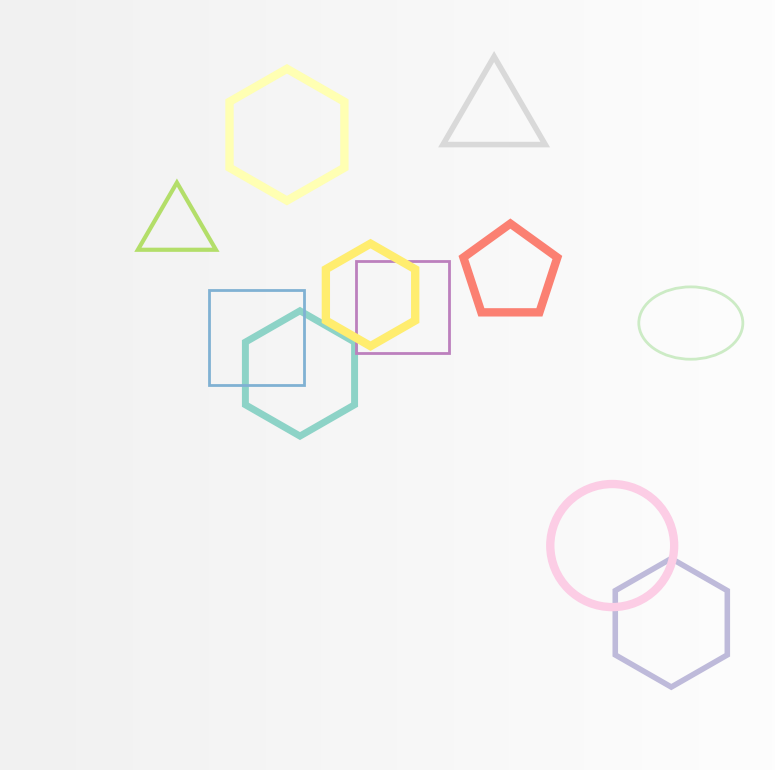[{"shape": "hexagon", "thickness": 2.5, "radius": 0.41, "center": [0.387, 0.515]}, {"shape": "hexagon", "thickness": 3, "radius": 0.43, "center": [0.37, 0.825]}, {"shape": "hexagon", "thickness": 2, "radius": 0.42, "center": [0.866, 0.191]}, {"shape": "pentagon", "thickness": 3, "radius": 0.32, "center": [0.659, 0.646]}, {"shape": "square", "thickness": 1, "radius": 0.31, "center": [0.331, 0.561]}, {"shape": "triangle", "thickness": 1.5, "radius": 0.29, "center": [0.228, 0.705]}, {"shape": "circle", "thickness": 3, "radius": 0.4, "center": [0.79, 0.291]}, {"shape": "triangle", "thickness": 2, "radius": 0.38, "center": [0.638, 0.85]}, {"shape": "square", "thickness": 1, "radius": 0.3, "center": [0.52, 0.601]}, {"shape": "oval", "thickness": 1, "radius": 0.34, "center": [0.891, 0.58]}, {"shape": "hexagon", "thickness": 3, "radius": 0.33, "center": [0.478, 0.617]}]